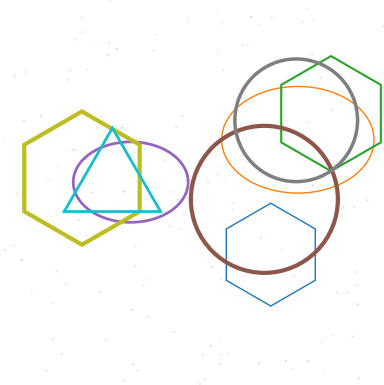[{"shape": "hexagon", "thickness": 1, "radius": 0.67, "center": [0.703, 0.339]}, {"shape": "oval", "thickness": 1, "radius": 0.99, "center": [0.774, 0.637]}, {"shape": "hexagon", "thickness": 1.5, "radius": 0.75, "center": [0.86, 0.705]}, {"shape": "oval", "thickness": 2, "radius": 0.75, "center": [0.339, 0.527]}, {"shape": "circle", "thickness": 3, "radius": 0.95, "center": [0.687, 0.482]}, {"shape": "circle", "thickness": 2.5, "radius": 0.8, "center": [0.769, 0.688]}, {"shape": "hexagon", "thickness": 3, "radius": 0.87, "center": [0.213, 0.537]}, {"shape": "triangle", "thickness": 2, "radius": 0.72, "center": [0.292, 0.523]}]